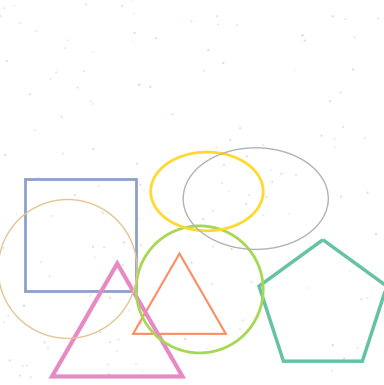[{"shape": "pentagon", "thickness": 2.5, "radius": 0.87, "center": [0.839, 0.203]}, {"shape": "triangle", "thickness": 1.5, "radius": 0.7, "center": [0.466, 0.202]}, {"shape": "square", "thickness": 2, "radius": 0.72, "center": [0.209, 0.389]}, {"shape": "triangle", "thickness": 3, "radius": 0.98, "center": [0.305, 0.12]}, {"shape": "circle", "thickness": 2, "radius": 0.83, "center": [0.519, 0.248]}, {"shape": "oval", "thickness": 2, "radius": 0.73, "center": [0.538, 0.503]}, {"shape": "circle", "thickness": 1, "radius": 0.9, "center": [0.176, 0.301]}, {"shape": "oval", "thickness": 1, "radius": 0.94, "center": [0.664, 0.484]}]